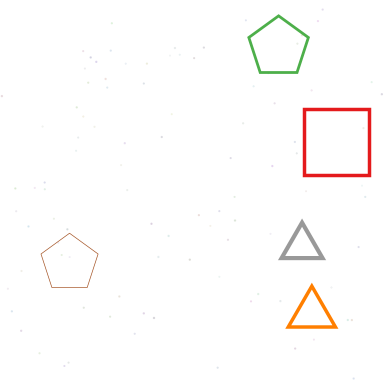[{"shape": "square", "thickness": 2.5, "radius": 0.43, "center": [0.874, 0.631]}, {"shape": "pentagon", "thickness": 2, "radius": 0.41, "center": [0.724, 0.877]}, {"shape": "triangle", "thickness": 2.5, "radius": 0.35, "center": [0.81, 0.186]}, {"shape": "pentagon", "thickness": 0.5, "radius": 0.39, "center": [0.181, 0.316]}, {"shape": "triangle", "thickness": 3, "radius": 0.31, "center": [0.785, 0.36]}]